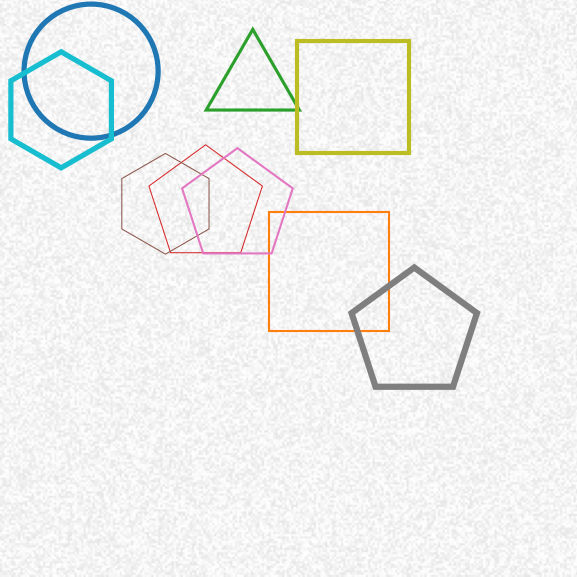[{"shape": "circle", "thickness": 2.5, "radius": 0.58, "center": [0.158, 0.876]}, {"shape": "square", "thickness": 1, "radius": 0.52, "center": [0.569, 0.529]}, {"shape": "triangle", "thickness": 1.5, "radius": 0.47, "center": [0.438, 0.855]}, {"shape": "pentagon", "thickness": 0.5, "radius": 0.52, "center": [0.356, 0.645]}, {"shape": "hexagon", "thickness": 0.5, "radius": 0.44, "center": [0.286, 0.646]}, {"shape": "pentagon", "thickness": 1, "radius": 0.5, "center": [0.411, 0.642]}, {"shape": "pentagon", "thickness": 3, "radius": 0.57, "center": [0.717, 0.422]}, {"shape": "square", "thickness": 2, "radius": 0.48, "center": [0.612, 0.832]}, {"shape": "hexagon", "thickness": 2.5, "radius": 0.5, "center": [0.106, 0.809]}]